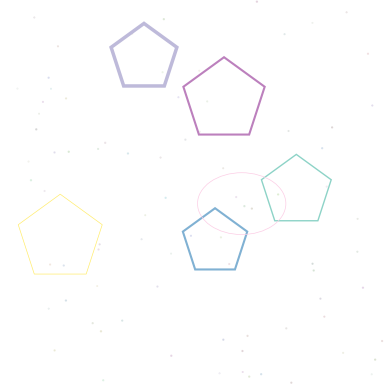[{"shape": "pentagon", "thickness": 1, "radius": 0.48, "center": [0.77, 0.504]}, {"shape": "pentagon", "thickness": 2.5, "radius": 0.45, "center": [0.374, 0.849]}, {"shape": "pentagon", "thickness": 1.5, "radius": 0.44, "center": [0.559, 0.371]}, {"shape": "oval", "thickness": 0.5, "radius": 0.57, "center": [0.628, 0.471]}, {"shape": "pentagon", "thickness": 1.5, "radius": 0.56, "center": [0.582, 0.74]}, {"shape": "pentagon", "thickness": 0.5, "radius": 0.57, "center": [0.156, 0.381]}]